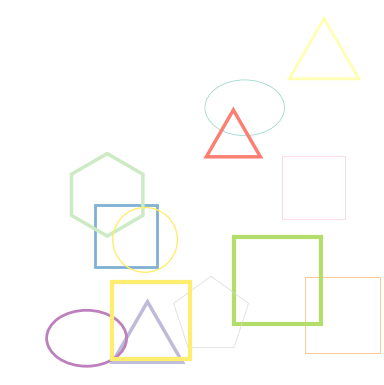[{"shape": "oval", "thickness": 0.5, "radius": 0.52, "center": [0.636, 0.72]}, {"shape": "triangle", "thickness": 2, "radius": 0.52, "center": [0.842, 0.848]}, {"shape": "triangle", "thickness": 2.5, "radius": 0.52, "center": [0.383, 0.112]}, {"shape": "triangle", "thickness": 2.5, "radius": 0.41, "center": [0.606, 0.633]}, {"shape": "square", "thickness": 2, "radius": 0.4, "center": [0.327, 0.386]}, {"shape": "square", "thickness": 0.5, "radius": 0.49, "center": [0.889, 0.182]}, {"shape": "square", "thickness": 3, "radius": 0.57, "center": [0.72, 0.272]}, {"shape": "square", "thickness": 0.5, "radius": 0.4, "center": [0.814, 0.513]}, {"shape": "pentagon", "thickness": 0.5, "radius": 0.51, "center": [0.548, 0.18]}, {"shape": "oval", "thickness": 2, "radius": 0.52, "center": [0.225, 0.121]}, {"shape": "hexagon", "thickness": 2.5, "radius": 0.54, "center": [0.278, 0.494]}, {"shape": "circle", "thickness": 1, "radius": 0.42, "center": [0.377, 0.377]}, {"shape": "square", "thickness": 3, "radius": 0.5, "center": [0.392, 0.167]}]